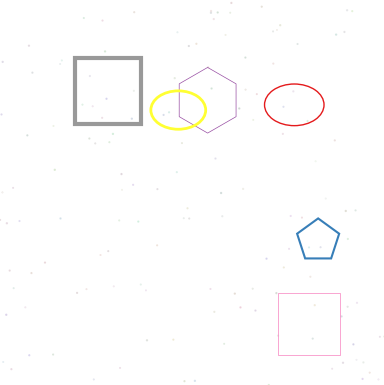[{"shape": "oval", "thickness": 1, "radius": 0.39, "center": [0.764, 0.728]}, {"shape": "pentagon", "thickness": 1.5, "radius": 0.29, "center": [0.826, 0.375]}, {"shape": "hexagon", "thickness": 0.5, "radius": 0.43, "center": [0.539, 0.74]}, {"shape": "oval", "thickness": 2, "radius": 0.36, "center": [0.463, 0.714]}, {"shape": "square", "thickness": 0.5, "radius": 0.4, "center": [0.802, 0.158]}, {"shape": "square", "thickness": 3, "radius": 0.43, "center": [0.28, 0.764]}]